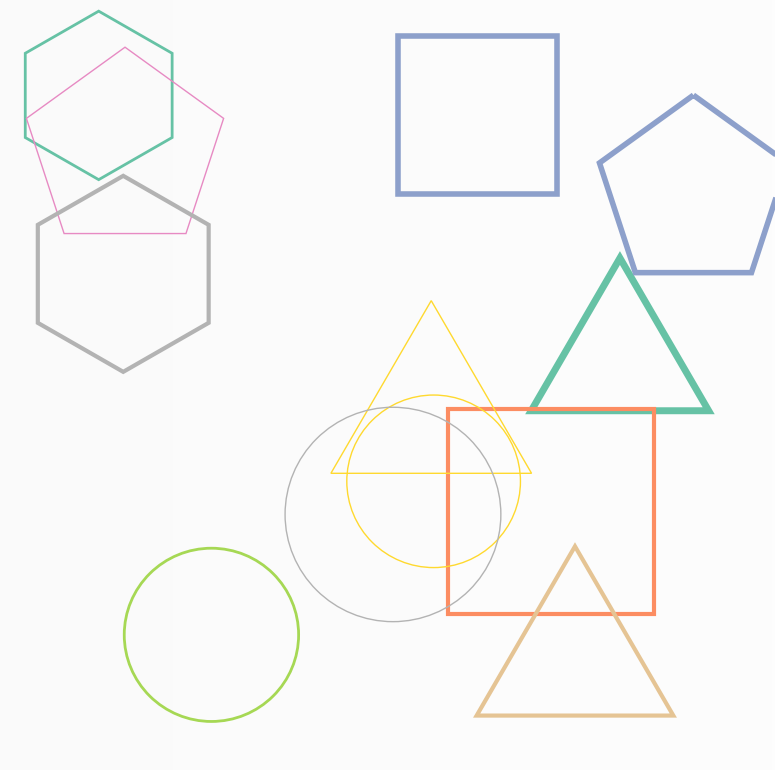[{"shape": "triangle", "thickness": 2.5, "radius": 0.66, "center": [0.8, 0.533]}, {"shape": "hexagon", "thickness": 1, "radius": 0.55, "center": [0.127, 0.876]}, {"shape": "square", "thickness": 1.5, "radius": 0.66, "center": [0.711, 0.336]}, {"shape": "square", "thickness": 2, "radius": 0.51, "center": [0.616, 0.851]}, {"shape": "pentagon", "thickness": 2, "radius": 0.64, "center": [0.895, 0.749]}, {"shape": "pentagon", "thickness": 0.5, "radius": 0.67, "center": [0.161, 0.805]}, {"shape": "circle", "thickness": 1, "radius": 0.56, "center": [0.273, 0.176]}, {"shape": "triangle", "thickness": 0.5, "radius": 0.75, "center": [0.556, 0.46]}, {"shape": "circle", "thickness": 0.5, "radius": 0.56, "center": [0.56, 0.375]}, {"shape": "triangle", "thickness": 1.5, "radius": 0.73, "center": [0.742, 0.144]}, {"shape": "hexagon", "thickness": 1.5, "radius": 0.64, "center": [0.159, 0.644]}, {"shape": "circle", "thickness": 0.5, "radius": 0.7, "center": [0.507, 0.332]}]